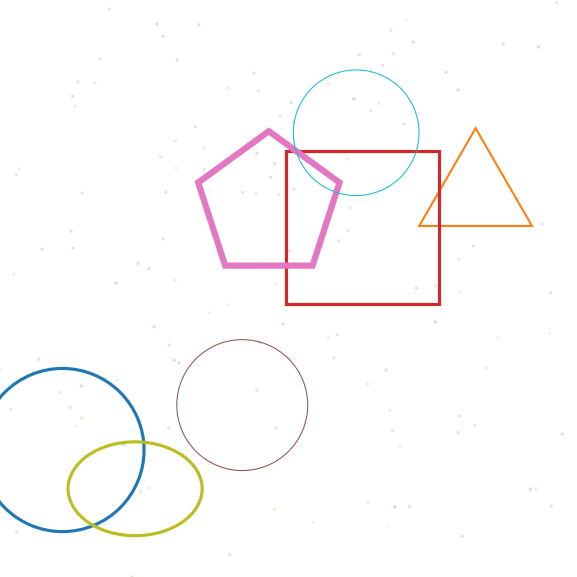[{"shape": "circle", "thickness": 1.5, "radius": 0.71, "center": [0.108, 0.22]}, {"shape": "triangle", "thickness": 1, "radius": 0.56, "center": [0.824, 0.664]}, {"shape": "square", "thickness": 1.5, "radius": 0.66, "center": [0.627, 0.605]}, {"shape": "circle", "thickness": 0.5, "radius": 0.57, "center": [0.419, 0.298]}, {"shape": "pentagon", "thickness": 3, "radius": 0.64, "center": [0.466, 0.643]}, {"shape": "oval", "thickness": 1.5, "radius": 0.58, "center": [0.234, 0.153]}, {"shape": "circle", "thickness": 0.5, "radius": 0.54, "center": [0.617, 0.769]}]